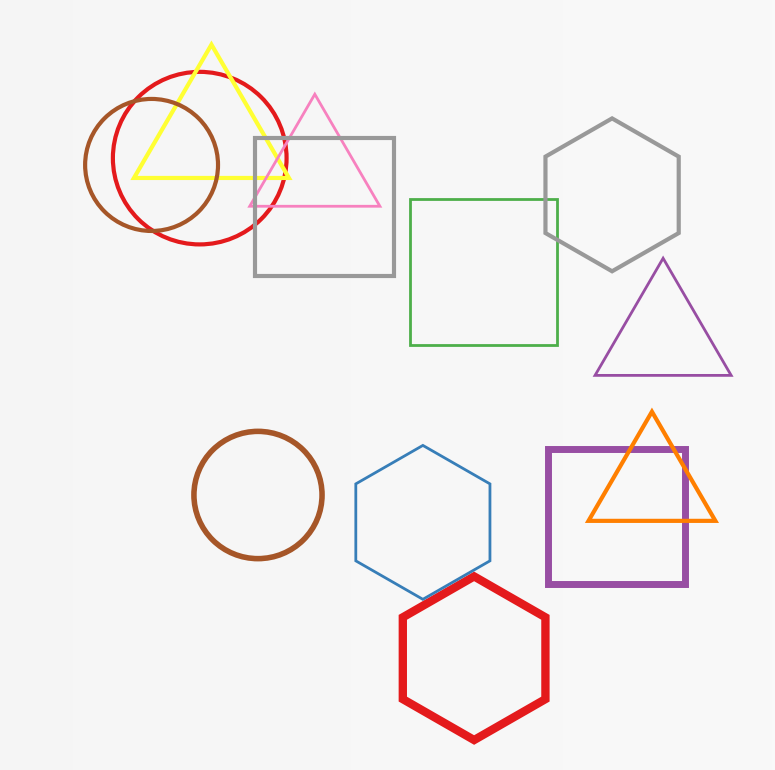[{"shape": "hexagon", "thickness": 3, "radius": 0.53, "center": [0.612, 0.145]}, {"shape": "circle", "thickness": 1.5, "radius": 0.56, "center": [0.258, 0.795]}, {"shape": "hexagon", "thickness": 1, "radius": 0.5, "center": [0.546, 0.322]}, {"shape": "square", "thickness": 1, "radius": 0.47, "center": [0.624, 0.647]}, {"shape": "square", "thickness": 2.5, "radius": 0.44, "center": [0.796, 0.329]}, {"shape": "triangle", "thickness": 1, "radius": 0.51, "center": [0.856, 0.563]}, {"shape": "triangle", "thickness": 1.5, "radius": 0.47, "center": [0.841, 0.371]}, {"shape": "triangle", "thickness": 1.5, "radius": 0.58, "center": [0.273, 0.827]}, {"shape": "circle", "thickness": 2, "radius": 0.41, "center": [0.333, 0.357]}, {"shape": "circle", "thickness": 1.5, "radius": 0.43, "center": [0.196, 0.786]}, {"shape": "triangle", "thickness": 1, "radius": 0.48, "center": [0.406, 0.781]}, {"shape": "square", "thickness": 1.5, "radius": 0.45, "center": [0.419, 0.731]}, {"shape": "hexagon", "thickness": 1.5, "radius": 0.5, "center": [0.79, 0.747]}]